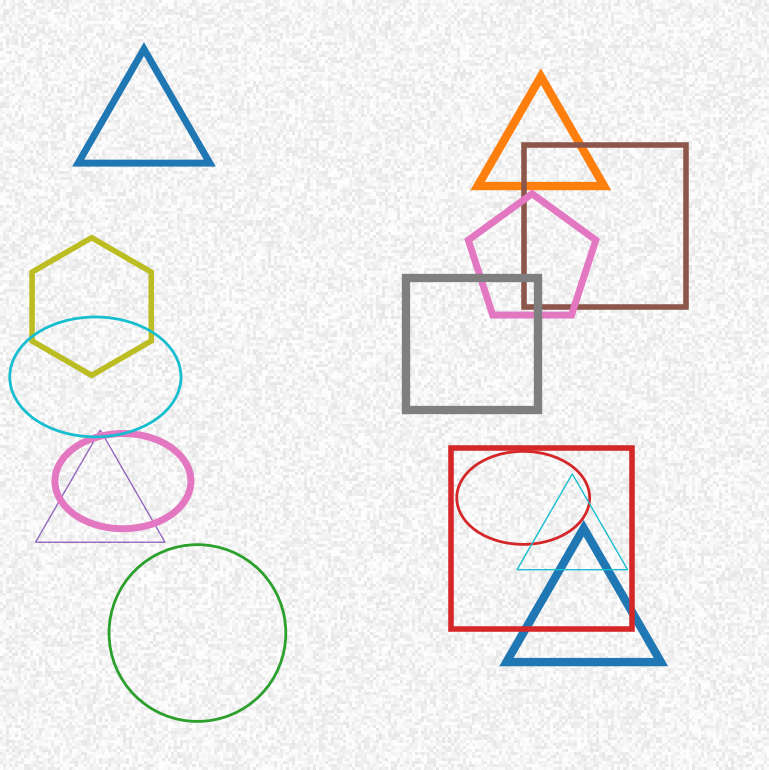[{"shape": "triangle", "thickness": 3, "radius": 0.58, "center": [0.758, 0.198]}, {"shape": "triangle", "thickness": 2.5, "radius": 0.49, "center": [0.187, 0.838]}, {"shape": "triangle", "thickness": 3, "radius": 0.47, "center": [0.702, 0.806]}, {"shape": "circle", "thickness": 1, "radius": 0.57, "center": [0.256, 0.178]}, {"shape": "oval", "thickness": 1, "radius": 0.43, "center": [0.679, 0.353]}, {"shape": "square", "thickness": 2, "radius": 0.59, "center": [0.703, 0.301]}, {"shape": "triangle", "thickness": 0.5, "radius": 0.49, "center": [0.13, 0.344]}, {"shape": "square", "thickness": 2, "radius": 0.53, "center": [0.786, 0.707]}, {"shape": "pentagon", "thickness": 2.5, "radius": 0.44, "center": [0.691, 0.661]}, {"shape": "oval", "thickness": 2.5, "radius": 0.44, "center": [0.16, 0.375]}, {"shape": "square", "thickness": 3, "radius": 0.43, "center": [0.613, 0.553]}, {"shape": "hexagon", "thickness": 2, "radius": 0.45, "center": [0.119, 0.602]}, {"shape": "triangle", "thickness": 0.5, "radius": 0.41, "center": [0.743, 0.302]}, {"shape": "oval", "thickness": 1, "radius": 0.56, "center": [0.124, 0.51]}]